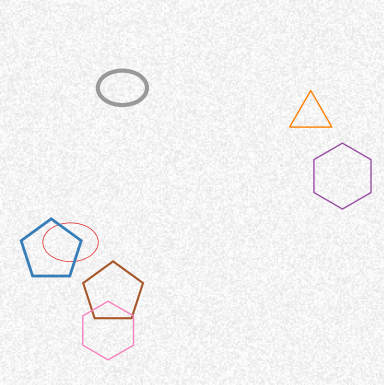[{"shape": "oval", "thickness": 0.5, "radius": 0.36, "center": [0.183, 0.371]}, {"shape": "pentagon", "thickness": 2, "radius": 0.41, "center": [0.133, 0.349]}, {"shape": "hexagon", "thickness": 1, "radius": 0.43, "center": [0.89, 0.543]}, {"shape": "triangle", "thickness": 1, "radius": 0.32, "center": [0.807, 0.702]}, {"shape": "pentagon", "thickness": 1.5, "radius": 0.41, "center": [0.294, 0.24]}, {"shape": "hexagon", "thickness": 1, "radius": 0.38, "center": [0.281, 0.141]}, {"shape": "oval", "thickness": 3, "radius": 0.32, "center": [0.318, 0.772]}]